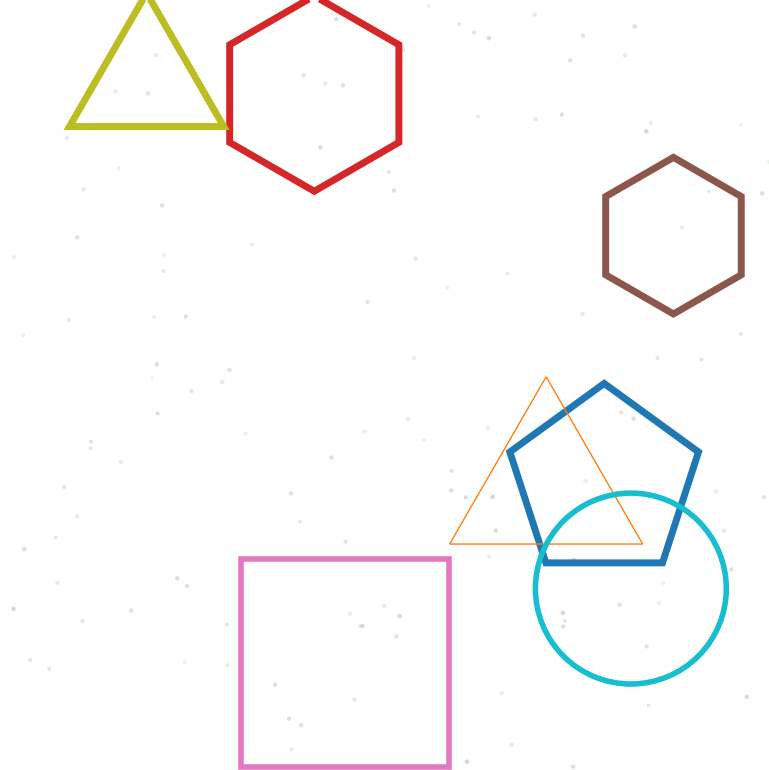[{"shape": "pentagon", "thickness": 2.5, "radius": 0.64, "center": [0.785, 0.373]}, {"shape": "triangle", "thickness": 0.5, "radius": 0.72, "center": [0.709, 0.366]}, {"shape": "hexagon", "thickness": 2.5, "radius": 0.63, "center": [0.408, 0.878]}, {"shape": "hexagon", "thickness": 2.5, "radius": 0.51, "center": [0.875, 0.694]}, {"shape": "square", "thickness": 2, "radius": 0.68, "center": [0.448, 0.139]}, {"shape": "triangle", "thickness": 2.5, "radius": 0.58, "center": [0.19, 0.894]}, {"shape": "circle", "thickness": 2, "radius": 0.62, "center": [0.819, 0.236]}]